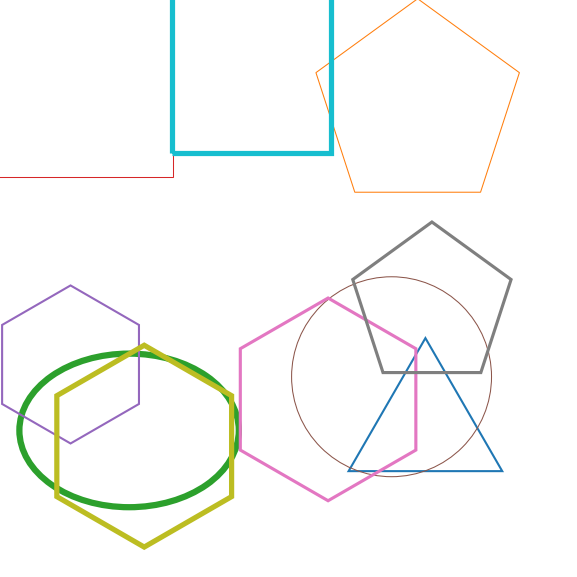[{"shape": "triangle", "thickness": 1, "radius": 0.77, "center": [0.737, 0.26]}, {"shape": "pentagon", "thickness": 0.5, "radius": 0.93, "center": [0.723, 0.816]}, {"shape": "oval", "thickness": 3, "radius": 0.95, "center": [0.224, 0.254]}, {"shape": "square", "thickness": 0.5, "radius": 0.92, "center": [0.115, 0.877]}, {"shape": "hexagon", "thickness": 1, "radius": 0.68, "center": [0.122, 0.368]}, {"shape": "circle", "thickness": 0.5, "radius": 0.87, "center": [0.678, 0.347]}, {"shape": "hexagon", "thickness": 1.5, "radius": 0.88, "center": [0.568, 0.308]}, {"shape": "pentagon", "thickness": 1.5, "radius": 0.72, "center": [0.748, 0.471]}, {"shape": "hexagon", "thickness": 2.5, "radius": 0.87, "center": [0.25, 0.227]}, {"shape": "square", "thickness": 2.5, "radius": 0.69, "center": [0.435, 0.872]}]